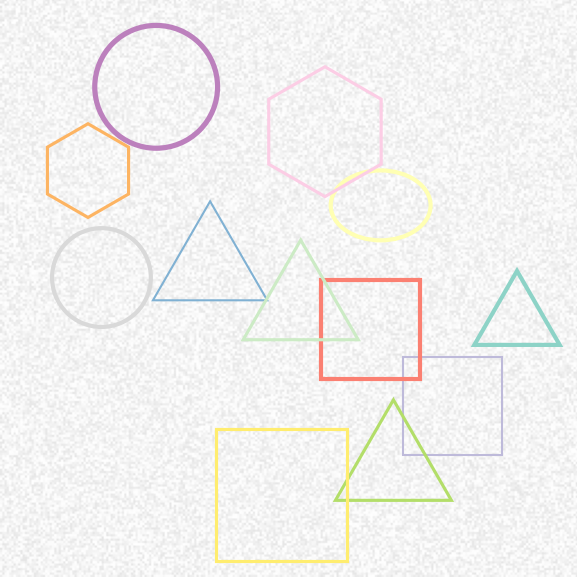[{"shape": "triangle", "thickness": 2, "radius": 0.43, "center": [0.895, 0.445]}, {"shape": "oval", "thickness": 2, "radius": 0.43, "center": [0.659, 0.643]}, {"shape": "square", "thickness": 1, "radius": 0.43, "center": [0.783, 0.296]}, {"shape": "square", "thickness": 2, "radius": 0.43, "center": [0.642, 0.428]}, {"shape": "triangle", "thickness": 1, "radius": 0.57, "center": [0.364, 0.536]}, {"shape": "hexagon", "thickness": 1.5, "radius": 0.41, "center": [0.152, 0.704]}, {"shape": "triangle", "thickness": 1.5, "radius": 0.58, "center": [0.681, 0.191]}, {"shape": "hexagon", "thickness": 1.5, "radius": 0.56, "center": [0.563, 0.771]}, {"shape": "circle", "thickness": 2, "radius": 0.43, "center": [0.176, 0.519]}, {"shape": "circle", "thickness": 2.5, "radius": 0.53, "center": [0.27, 0.849]}, {"shape": "triangle", "thickness": 1.5, "radius": 0.58, "center": [0.521, 0.468]}, {"shape": "square", "thickness": 1.5, "radius": 0.57, "center": [0.487, 0.142]}]